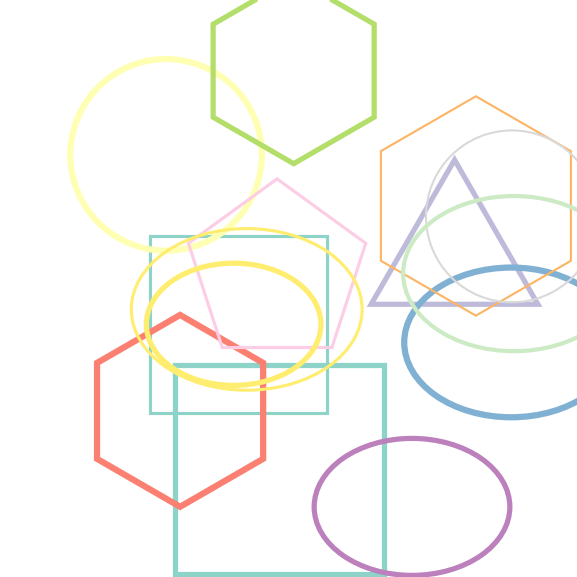[{"shape": "square", "thickness": 2.5, "radius": 0.91, "center": [0.484, 0.187]}, {"shape": "square", "thickness": 1.5, "radius": 0.77, "center": [0.413, 0.437]}, {"shape": "circle", "thickness": 3, "radius": 0.83, "center": [0.288, 0.731]}, {"shape": "triangle", "thickness": 2.5, "radius": 0.83, "center": [0.787, 0.556]}, {"shape": "hexagon", "thickness": 3, "radius": 0.83, "center": [0.312, 0.288]}, {"shape": "oval", "thickness": 3, "radius": 0.93, "center": [0.885, 0.406]}, {"shape": "hexagon", "thickness": 1, "radius": 0.95, "center": [0.824, 0.642]}, {"shape": "hexagon", "thickness": 2.5, "radius": 0.81, "center": [0.509, 0.877]}, {"shape": "pentagon", "thickness": 1.5, "radius": 0.81, "center": [0.48, 0.528]}, {"shape": "circle", "thickness": 1, "radius": 0.74, "center": [0.886, 0.624]}, {"shape": "oval", "thickness": 2.5, "radius": 0.85, "center": [0.713, 0.121]}, {"shape": "oval", "thickness": 2, "radius": 0.96, "center": [0.89, 0.525]}, {"shape": "oval", "thickness": 1.5, "radius": 1.0, "center": [0.427, 0.463]}, {"shape": "oval", "thickness": 2.5, "radius": 0.76, "center": [0.405, 0.438]}]